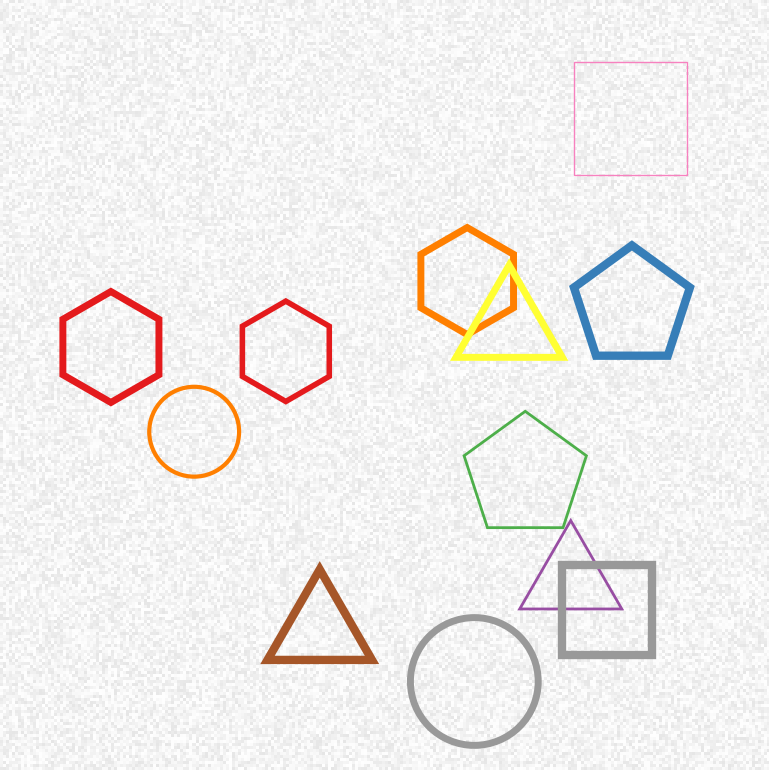[{"shape": "hexagon", "thickness": 2.5, "radius": 0.36, "center": [0.144, 0.549]}, {"shape": "hexagon", "thickness": 2, "radius": 0.33, "center": [0.371, 0.544]}, {"shape": "pentagon", "thickness": 3, "radius": 0.4, "center": [0.821, 0.602]}, {"shape": "pentagon", "thickness": 1, "radius": 0.42, "center": [0.682, 0.382]}, {"shape": "triangle", "thickness": 1, "radius": 0.38, "center": [0.741, 0.247]}, {"shape": "circle", "thickness": 1.5, "radius": 0.29, "center": [0.252, 0.439]}, {"shape": "hexagon", "thickness": 2.5, "radius": 0.35, "center": [0.607, 0.635]}, {"shape": "triangle", "thickness": 2.5, "radius": 0.4, "center": [0.661, 0.576]}, {"shape": "triangle", "thickness": 3, "radius": 0.39, "center": [0.415, 0.182]}, {"shape": "square", "thickness": 0.5, "radius": 0.37, "center": [0.819, 0.846]}, {"shape": "circle", "thickness": 2.5, "radius": 0.41, "center": [0.616, 0.115]}, {"shape": "square", "thickness": 3, "radius": 0.29, "center": [0.789, 0.208]}]